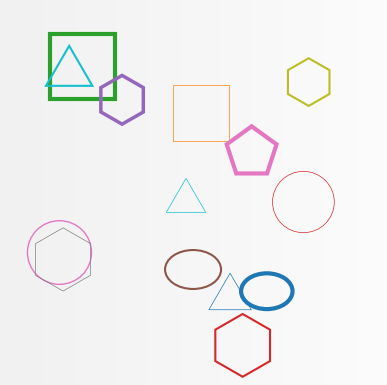[{"shape": "triangle", "thickness": 0.5, "radius": 0.32, "center": [0.594, 0.227]}, {"shape": "oval", "thickness": 3, "radius": 0.33, "center": [0.689, 0.244]}, {"shape": "square", "thickness": 0.5, "radius": 0.36, "center": [0.518, 0.707]}, {"shape": "square", "thickness": 3, "radius": 0.42, "center": [0.214, 0.827]}, {"shape": "hexagon", "thickness": 1.5, "radius": 0.41, "center": [0.626, 0.103]}, {"shape": "circle", "thickness": 0.5, "radius": 0.4, "center": [0.783, 0.475]}, {"shape": "hexagon", "thickness": 2.5, "radius": 0.32, "center": [0.315, 0.741]}, {"shape": "oval", "thickness": 1.5, "radius": 0.36, "center": [0.498, 0.3]}, {"shape": "circle", "thickness": 1, "radius": 0.41, "center": [0.154, 0.344]}, {"shape": "pentagon", "thickness": 3, "radius": 0.34, "center": [0.649, 0.604]}, {"shape": "hexagon", "thickness": 0.5, "radius": 0.41, "center": [0.163, 0.326]}, {"shape": "hexagon", "thickness": 1.5, "radius": 0.31, "center": [0.797, 0.787]}, {"shape": "triangle", "thickness": 0.5, "radius": 0.29, "center": [0.48, 0.478]}, {"shape": "triangle", "thickness": 1.5, "radius": 0.35, "center": [0.179, 0.812]}]